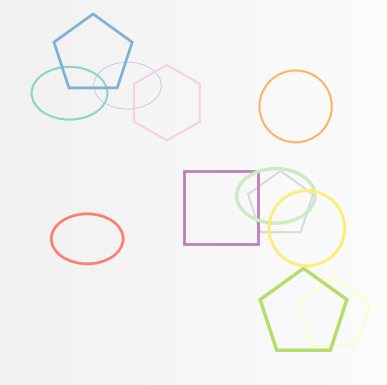[{"shape": "oval", "thickness": 1.5, "radius": 0.49, "center": [0.179, 0.758]}, {"shape": "pentagon", "thickness": 1, "radius": 0.49, "center": [0.862, 0.182]}, {"shape": "oval", "thickness": 0.5, "radius": 0.44, "center": [0.329, 0.778]}, {"shape": "oval", "thickness": 2, "radius": 0.46, "center": [0.225, 0.38]}, {"shape": "pentagon", "thickness": 2, "radius": 0.53, "center": [0.24, 0.858]}, {"shape": "circle", "thickness": 1.5, "radius": 0.47, "center": [0.763, 0.724]}, {"shape": "pentagon", "thickness": 2.5, "radius": 0.59, "center": [0.783, 0.185]}, {"shape": "hexagon", "thickness": 1.5, "radius": 0.49, "center": [0.431, 0.733]}, {"shape": "pentagon", "thickness": 1.5, "radius": 0.44, "center": [0.724, 0.468]}, {"shape": "square", "thickness": 2, "radius": 0.47, "center": [0.57, 0.461]}, {"shape": "oval", "thickness": 2.5, "radius": 0.51, "center": [0.712, 0.491]}, {"shape": "circle", "thickness": 2, "radius": 0.49, "center": [0.792, 0.407]}]